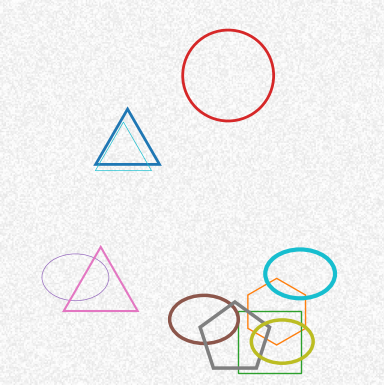[{"shape": "triangle", "thickness": 2, "radius": 0.48, "center": [0.331, 0.621]}, {"shape": "hexagon", "thickness": 1, "radius": 0.43, "center": [0.719, 0.19]}, {"shape": "square", "thickness": 1, "radius": 0.41, "center": [0.7, 0.112]}, {"shape": "circle", "thickness": 2, "radius": 0.59, "center": [0.593, 0.804]}, {"shape": "oval", "thickness": 0.5, "radius": 0.43, "center": [0.196, 0.28]}, {"shape": "oval", "thickness": 2.5, "radius": 0.45, "center": [0.53, 0.17]}, {"shape": "triangle", "thickness": 1.5, "radius": 0.55, "center": [0.262, 0.248]}, {"shape": "pentagon", "thickness": 2.5, "radius": 0.47, "center": [0.61, 0.121]}, {"shape": "oval", "thickness": 2.5, "radius": 0.4, "center": [0.733, 0.113]}, {"shape": "oval", "thickness": 3, "radius": 0.45, "center": [0.78, 0.289]}, {"shape": "triangle", "thickness": 0.5, "radius": 0.42, "center": [0.321, 0.599]}]